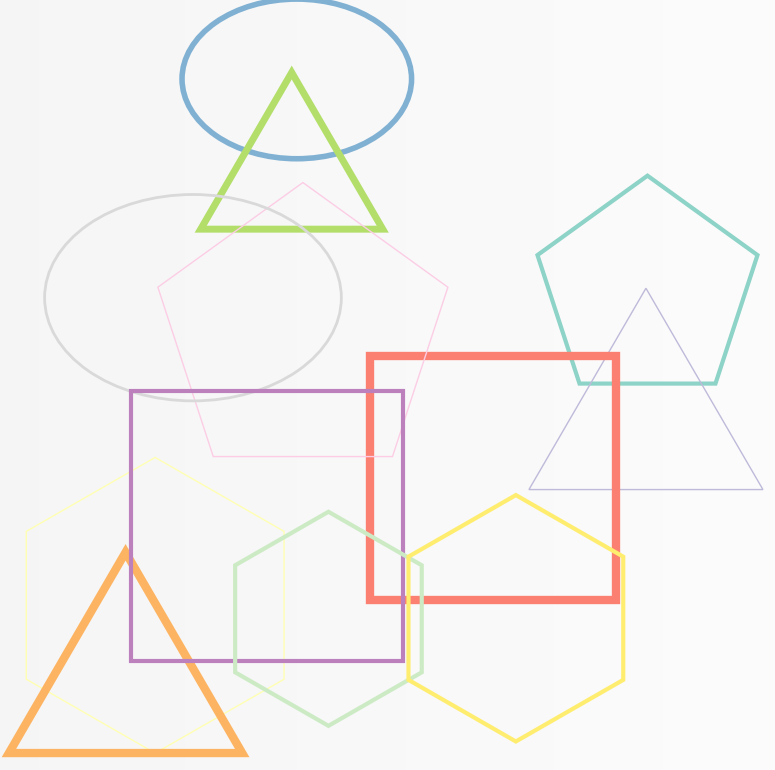[{"shape": "pentagon", "thickness": 1.5, "radius": 0.75, "center": [0.835, 0.623]}, {"shape": "hexagon", "thickness": 0.5, "radius": 0.96, "center": [0.2, 0.214]}, {"shape": "triangle", "thickness": 0.5, "radius": 0.87, "center": [0.833, 0.451]}, {"shape": "square", "thickness": 3, "radius": 0.79, "center": [0.637, 0.379]}, {"shape": "oval", "thickness": 2, "radius": 0.74, "center": [0.383, 0.898]}, {"shape": "triangle", "thickness": 3, "radius": 0.87, "center": [0.162, 0.109]}, {"shape": "triangle", "thickness": 2.5, "radius": 0.68, "center": [0.376, 0.77]}, {"shape": "pentagon", "thickness": 0.5, "radius": 0.98, "center": [0.391, 0.566]}, {"shape": "oval", "thickness": 1, "radius": 0.96, "center": [0.249, 0.613]}, {"shape": "square", "thickness": 1.5, "radius": 0.88, "center": [0.344, 0.317]}, {"shape": "hexagon", "thickness": 1.5, "radius": 0.7, "center": [0.424, 0.196]}, {"shape": "hexagon", "thickness": 1.5, "radius": 0.8, "center": [0.666, 0.197]}]